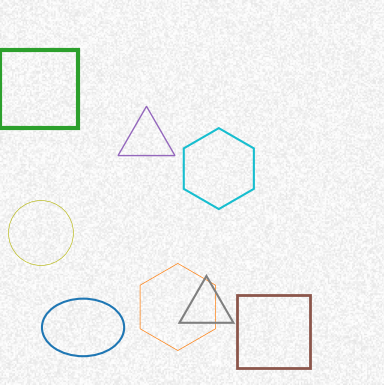[{"shape": "oval", "thickness": 1.5, "radius": 0.53, "center": [0.216, 0.15]}, {"shape": "hexagon", "thickness": 0.5, "radius": 0.57, "center": [0.462, 0.203]}, {"shape": "square", "thickness": 3, "radius": 0.51, "center": [0.101, 0.768]}, {"shape": "triangle", "thickness": 1, "radius": 0.43, "center": [0.381, 0.639]}, {"shape": "square", "thickness": 2, "radius": 0.47, "center": [0.71, 0.139]}, {"shape": "triangle", "thickness": 1.5, "radius": 0.41, "center": [0.536, 0.202]}, {"shape": "circle", "thickness": 0.5, "radius": 0.42, "center": [0.106, 0.395]}, {"shape": "hexagon", "thickness": 1.5, "radius": 0.53, "center": [0.568, 0.562]}]